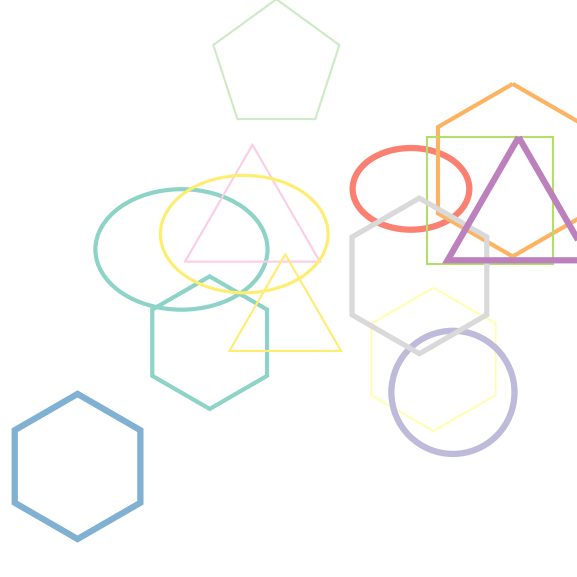[{"shape": "hexagon", "thickness": 2, "radius": 0.57, "center": [0.363, 0.406]}, {"shape": "oval", "thickness": 2, "radius": 0.75, "center": [0.314, 0.567]}, {"shape": "hexagon", "thickness": 1, "radius": 0.62, "center": [0.751, 0.377]}, {"shape": "circle", "thickness": 3, "radius": 0.53, "center": [0.784, 0.32]}, {"shape": "oval", "thickness": 3, "radius": 0.51, "center": [0.712, 0.672]}, {"shape": "hexagon", "thickness": 3, "radius": 0.63, "center": [0.134, 0.191]}, {"shape": "hexagon", "thickness": 2, "radius": 0.75, "center": [0.888, 0.704]}, {"shape": "square", "thickness": 1, "radius": 0.55, "center": [0.849, 0.652]}, {"shape": "triangle", "thickness": 1, "radius": 0.67, "center": [0.437, 0.614]}, {"shape": "hexagon", "thickness": 2.5, "radius": 0.67, "center": [0.726, 0.521]}, {"shape": "triangle", "thickness": 3, "radius": 0.71, "center": [0.898, 0.619]}, {"shape": "pentagon", "thickness": 1, "radius": 0.57, "center": [0.479, 0.886]}, {"shape": "triangle", "thickness": 1, "radius": 0.56, "center": [0.494, 0.447]}, {"shape": "oval", "thickness": 1.5, "radius": 0.73, "center": [0.423, 0.594]}]